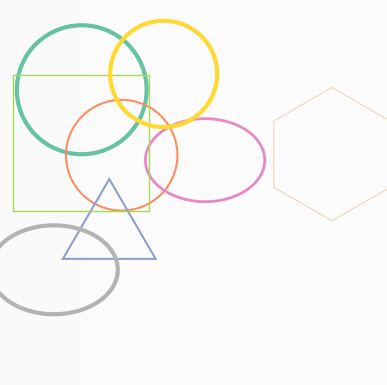[{"shape": "circle", "thickness": 3, "radius": 0.84, "center": [0.211, 0.767]}, {"shape": "circle", "thickness": 1.5, "radius": 0.72, "center": [0.314, 0.597]}, {"shape": "triangle", "thickness": 1.5, "radius": 0.69, "center": [0.282, 0.397]}, {"shape": "oval", "thickness": 2, "radius": 0.77, "center": [0.529, 0.584]}, {"shape": "square", "thickness": 1, "radius": 0.88, "center": [0.209, 0.63]}, {"shape": "circle", "thickness": 3, "radius": 0.69, "center": [0.422, 0.808]}, {"shape": "hexagon", "thickness": 0.5, "radius": 0.87, "center": [0.857, 0.6]}, {"shape": "oval", "thickness": 3, "radius": 0.82, "center": [0.139, 0.299]}]